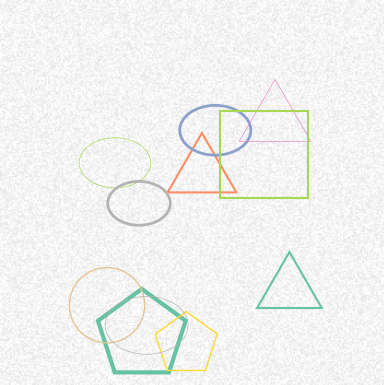[{"shape": "pentagon", "thickness": 3, "radius": 0.6, "center": [0.368, 0.13]}, {"shape": "triangle", "thickness": 1.5, "radius": 0.48, "center": [0.752, 0.249]}, {"shape": "triangle", "thickness": 1.5, "radius": 0.52, "center": [0.525, 0.552]}, {"shape": "oval", "thickness": 2, "radius": 0.46, "center": [0.559, 0.662]}, {"shape": "triangle", "thickness": 0.5, "radius": 0.54, "center": [0.714, 0.686]}, {"shape": "square", "thickness": 1.5, "radius": 0.57, "center": [0.686, 0.599]}, {"shape": "oval", "thickness": 0.5, "radius": 0.46, "center": [0.299, 0.577]}, {"shape": "pentagon", "thickness": 1, "radius": 0.42, "center": [0.484, 0.106]}, {"shape": "circle", "thickness": 1, "radius": 0.49, "center": [0.278, 0.207]}, {"shape": "oval", "thickness": 0.5, "radius": 0.54, "center": [0.381, 0.155]}, {"shape": "oval", "thickness": 2, "radius": 0.41, "center": [0.361, 0.472]}]